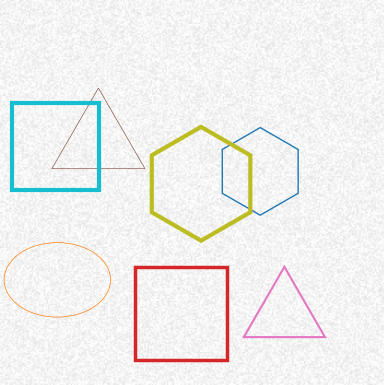[{"shape": "hexagon", "thickness": 1, "radius": 0.57, "center": [0.676, 0.555]}, {"shape": "oval", "thickness": 0.5, "radius": 0.69, "center": [0.149, 0.273]}, {"shape": "square", "thickness": 2.5, "radius": 0.6, "center": [0.47, 0.185]}, {"shape": "triangle", "thickness": 0.5, "radius": 0.7, "center": [0.256, 0.632]}, {"shape": "triangle", "thickness": 1.5, "radius": 0.61, "center": [0.739, 0.185]}, {"shape": "hexagon", "thickness": 3, "radius": 0.74, "center": [0.522, 0.523]}, {"shape": "square", "thickness": 3, "radius": 0.57, "center": [0.144, 0.62]}]